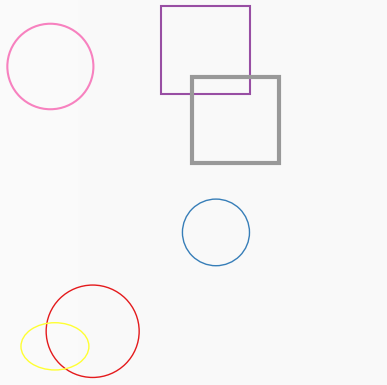[{"shape": "circle", "thickness": 1, "radius": 0.6, "center": [0.239, 0.14]}, {"shape": "circle", "thickness": 1, "radius": 0.43, "center": [0.557, 0.396]}, {"shape": "square", "thickness": 1.5, "radius": 0.57, "center": [0.53, 0.871]}, {"shape": "oval", "thickness": 1, "radius": 0.44, "center": [0.142, 0.1]}, {"shape": "circle", "thickness": 1.5, "radius": 0.56, "center": [0.13, 0.827]}, {"shape": "square", "thickness": 3, "radius": 0.56, "center": [0.608, 0.688]}]